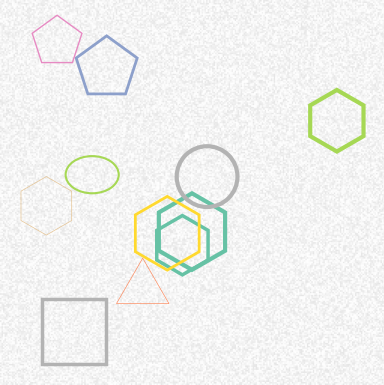[{"shape": "hexagon", "thickness": 2.5, "radius": 0.38, "center": [0.474, 0.363]}, {"shape": "hexagon", "thickness": 3, "radius": 0.5, "center": [0.499, 0.398]}, {"shape": "triangle", "thickness": 0.5, "radius": 0.39, "center": [0.371, 0.251]}, {"shape": "pentagon", "thickness": 2, "radius": 0.42, "center": [0.277, 0.823]}, {"shape": "pentagon", "thickness": 1, "radius": 0.34, "center": [0.148, 0.892]}, {"shape": "hexagon", "thickness": 3, "radius": 0.4, "center": [0.875, 0.686]}, {"shape": "oval", "thickness": 1.5, "radius": 0.34, "center": [0.239, 0.546]}, {"shape": "hexagon", "thickness": 2, "radius": 0.48, "center": [0.434, 0.394]}, {"shape": "hexagon", "thickness": 0.5, "radius": 0.38, "center": [0.12, 0.465]}, {"shape": "square", "thickness": 2.5, "radius": 0.42, "center": [0.193, 0.139]}, {"shape": "circle", "thickness": 3, "radius": 0.39, "center": [0.538, 0.541]}]